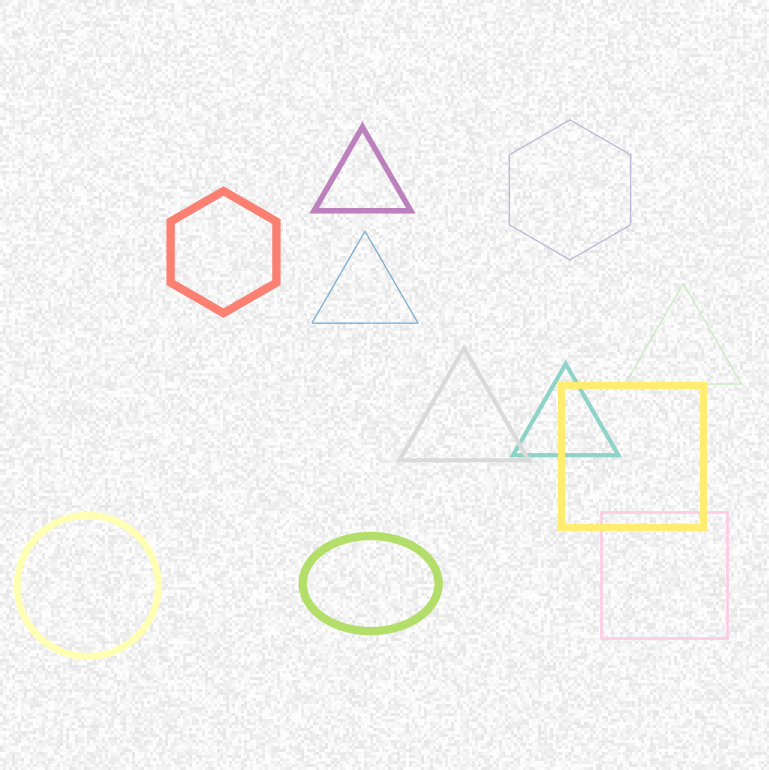[{"shape": "triangle", "thickness": 1.5, "radius": 0.4, "center": [0.735, 0.448]}, {"shape": "circle", "thickness": 2.5, "radius": 0.46, "center": [0.114, 0.239]}, {"shape": "hexagon", "thickness": 0.5, "radius": 0.45, "center": [0.74, 0.753]}, {"shape": "hexagon", "thickness": 3, "radius": 0.4, "center": [0.29, 0.673]}, {"shape": "triangle", "thickness": 0.5, "radius": 0.4, "center": [0.474, 0.62]}, {"shape": "oval", "thickness": 3, "radius": 0.44, "center": [0.481, 0.242]}, {"shape": "square", "thickness": 1, "radius": 0.41, "center": [0.863, 0.253]}, {"shape": "triangle", "thickness": 1.5, "radius": 0.49, "center": [0.603, 0.451]}, {"shape": "triangle", "thickness": 2, "radius": 0.36, "center": [0.471, 0.763]}, {"shape": "triangle", "thickness": 0.5, "radius": 0.44, "center": [0.887, 0.545]}, {"shape": "square", "thickness": 2.5, "radius": 0.46, "center": [0.82, 0.408]}]